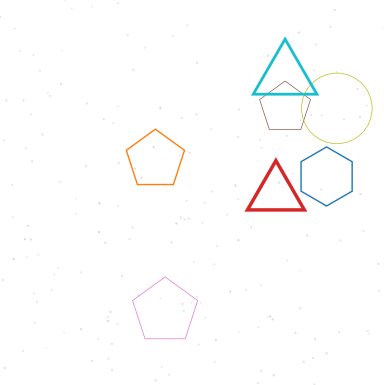[{"shape": "hexagon", "thickness": 1, "radius": 0.38, "center": [0.848, 0.542]}, {"shape": "pentagon", "thickness": 1, "radius": 0.4, "center": [0.404, 0.585]}, {"shape": "triangle", "thickness": 2.5, "radius": 0.43, "center": [0.717, 0.497]}, {"shape": "pentagon", "thickness": 0.5, "radius": 0.35, "center": [0.74, 0.72]}, {"shape": "pentagon", "thickness": 0.5, "radius": 0.44, "center": [0.429, 0.192]}, {"shape": "circle", "thickness": 0.5, "radius": 0.46, "center": [0.875, 0.718]}, {"shape": "triangle", "thickness": 2, "radius": 0.48, "center": [0.74, 0.803]}]